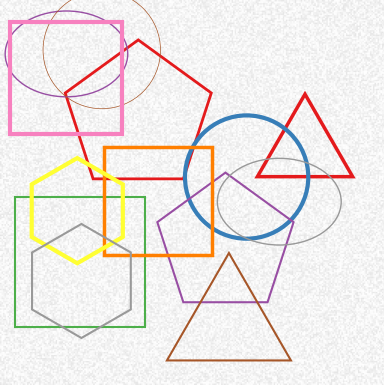[{"shape": "pentagon", "thickness": 2, "radius": 1.0, "center": [0.359, 0.697]}, {"shape": "triangle", "thickness": 2.5, "radius": 0.71, "center": [0.792, 0.613]}, {"shape": "circle", "thickness": 3, "radius": 0.8, "center": [0.641, 0.54]}, {"shape": "square", "thickness": 1.5, "radius": 0.84, "center": [0.208, 0.319]}, {"shape": "oval", "thickness": 1, "radius": 0.8, "center": [0.173, 0.86]}, {"shape": "pentagon", "thickness": 1.5, "radius": 0.93, "center": [0.586, 0.366]}, {"shape": "square", "thickness": 2.5, "radius": 0.7, "center": [0.41, 0.478]}, {"shape": "hexagon", "thickness": 3, "radius": 0.68, "center": [0.201, 0.453]}, {"shape": "circle", "thickness": 0.5, "radius": 0.76, "center": [0.264, 0.87]}, {"shape": "triangle", "thickness": 1.5, "radius": 0.93, "center": [0.595, 0.157]}, {"shape": "square", "thickness": 3, "radius": 0.73, "center": [0.172, 0.797]}, {"shape": "hexagon", "thickness": 1.5, "radius": 0.74, "center": [0.211, 0.27]}, {"shape": "oval", "thickness": 1, "radius": 0.8, "center": [0.725, 0.476]}]